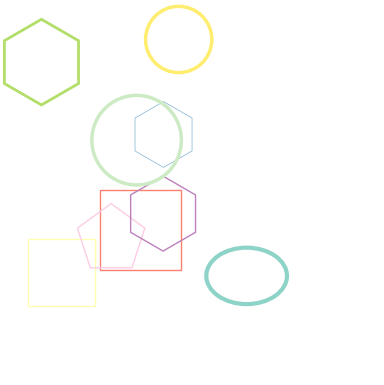[{"shape": "oval", "thickness": 3, "radius": 0.52, "center": [0.641, 0.283]}, {"shape": "square", "thickness": 1, "radius": 0.44, "center": [0.159, 0.292]}, {"shape": "square", "thickness": 1, "radius": 0.52, "center": [0.365, 0.403]}, {"shape": "hexagon", "thickness": 0.5, "radius": 0.43, "center": [0.425, 0.651]}, {"shape": "hexagon", "thickness": 2, "radius": 0.56, "center": [0.108, 0.839]}, {"shape": "pentagon", "thickness": 1, "radius": 0.46, "center": [0.289, 0.379]}, {"shape": "hexagon", "thickness": 1, "radius": 0.49, "center": [0.424, 0.445]}, {"shape": "circle", "thickness": 2.5, "radius": 0.58, "center": [0.355, 0.636]}, {"shape": "circle", "thickness": 2.5, "radius": 0.43, "center": [0.464, 0.897]}]